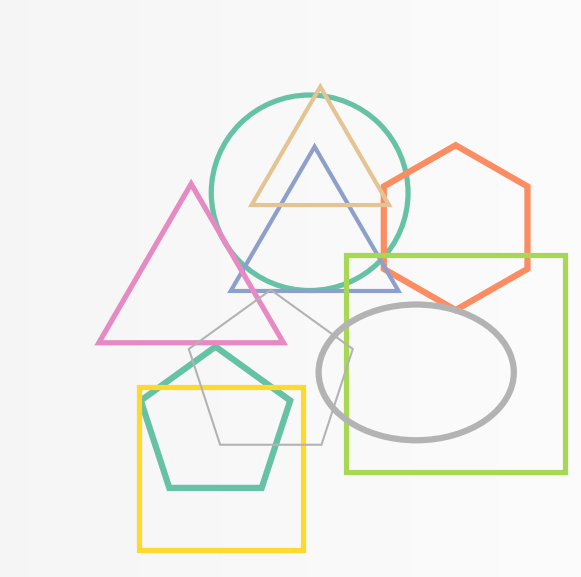[{"shape": "pentagon", "thickness": 3, "radius": 0.68, "center": [0.371, 0.264]}, {"shape": "circle", "thickness": 2.5, "radius": 0.85, "center": [0.533, 0.665]}, {"shape": "hexagon", "thickness": 3, "radius": 0.71, "center": [0.784, 0.605]}, {"shape": "triangle", "thickness": 2, "radius": 0.83, "center": [0.541, 0.579]}, {"shape": "triangle", "thickness": 2.5, "radius": 0.92, "center": [0.329, 0.497]}, {"shape": "square", "thickness": 2.5, "radius": 0.94, "center": [0.784, 0.37]}, {"shape": "square", "thickness": 2.5, "radius": 0.71, "center": [0.381, 0.188]}, {"shape": "triangle", "thickness": 2, "radius": 0.68, "center": [0.551, 0.712]}, {"shape": "oval", "thickness": 3, "radius": 0.84, "center": [0.716, 0.354]}, {"shape": "pentagon", "thickness": 1, "radius": 0.74, "center": [0.466, 0.349]}]